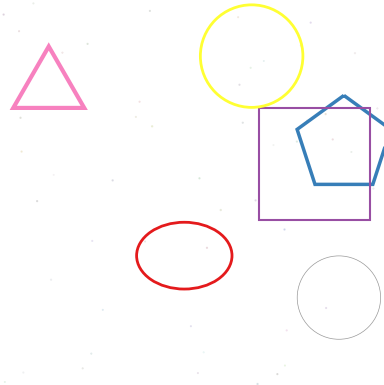[{"shape": "oval", "thickness": 2, "radius": 0.62, "center": [0.479, 0.336]}, {"shape": "pentagon", "thickness": 2.5, "radius": 0.64, "center": [0.893, 0.624]}, {"shape": "square", "thickness": 1.5, "radius": 0.73, "center": [0.817, 0.574]}, {"shape": "circle", "thickness": 2, "radius": 0.67, "center": [0.654, 0.854]}, {"shape": "triangle", "thickness": 3, "radius": 0.53, "center": [0.127, 0.773]}, {"shape": "circle", "thickness": 0.5, "radius": 0.54, "center": [0.88, 0.227]}]